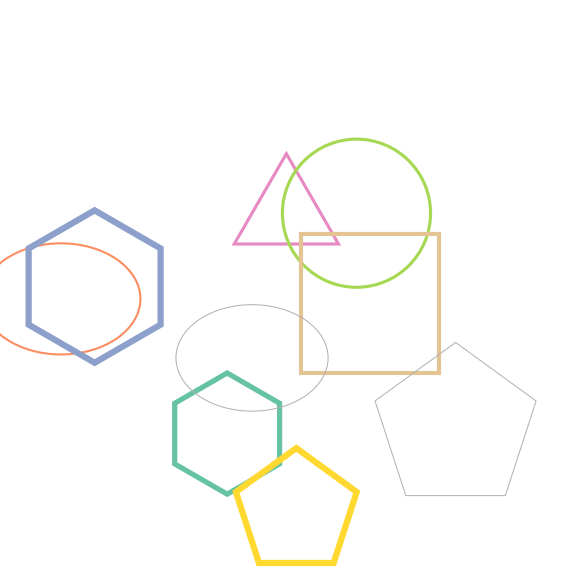[{"shape": "hexagon", "thickness": 2.5, "radius": 0.52, "center": [0.393, 0.248]}, {"shape": "oval", "thickness": 1, "radius": 0.69, "center": [0.106, 0.482]}, {"shape": "hexagon", "thickness": 3, "radius": 0.66, "center": [0.164, 0.503]}, {"shape": "triangle", "thickness": 1.5, "radius": 0.52, "center": [0.496, 0.629]}, {"shape": "circle", "thickness": 1.5, "radius": 0.64, "center": [0.617, 0.63]}, {"shape": "pentagon", "thickness": 3, "radius": 0.55, "center": [0.513, 0.113]}, {"shape": "square", "thickness": 2, "radius": 0.6, "center": [0.641, 0.474]}, {"shape": "pentagon", "thickness": 0.5, "radius": 0.73, "center": [0.789, 0.26]}, {"shape": "oval", "thickness": 0.5, "radius": 0.66, "center": [0.436, 0.379]}]